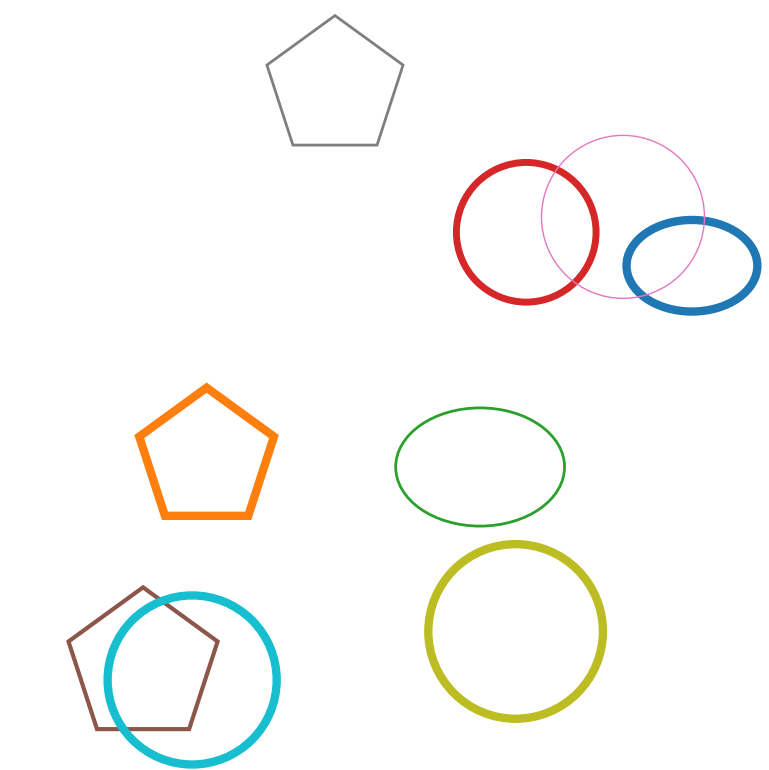[{"shape": "oval", "thickness": 3, "radius": 0.42, "center": [0.899, 0.655]}, {"shape": "pentagon", "thickness": 3, "radius": 0.46, "center": [0.268, 0.405]}, {"shape": "oval", "thickness": 1, "radius": 0.55, "center": [0.624, 0.394]}, {"shape": "circle", "thickness": 2.5, "radius": 0.45, "center": [0.683, 0.698]}, {"shape": "pentagon", "thickness": 1.5, "radius": 0.51, "center": [0.186, 0.135]}, {"shape": "circle", "thickness": 0.5, "radius": 0.53, "center": [0.809, 0.718]}, {"shape": "pentagon", "thickness": 1, "radius": 0.46, "center": [0.435, 0.887]}, {"shape": "circle", "thickness": 3, "radius": 0.57, "center": [0.67, 0.18]}, {"shape": "circle", "thickness": 3, "radius": 0.55, "center": [0.25, 0.117]}]